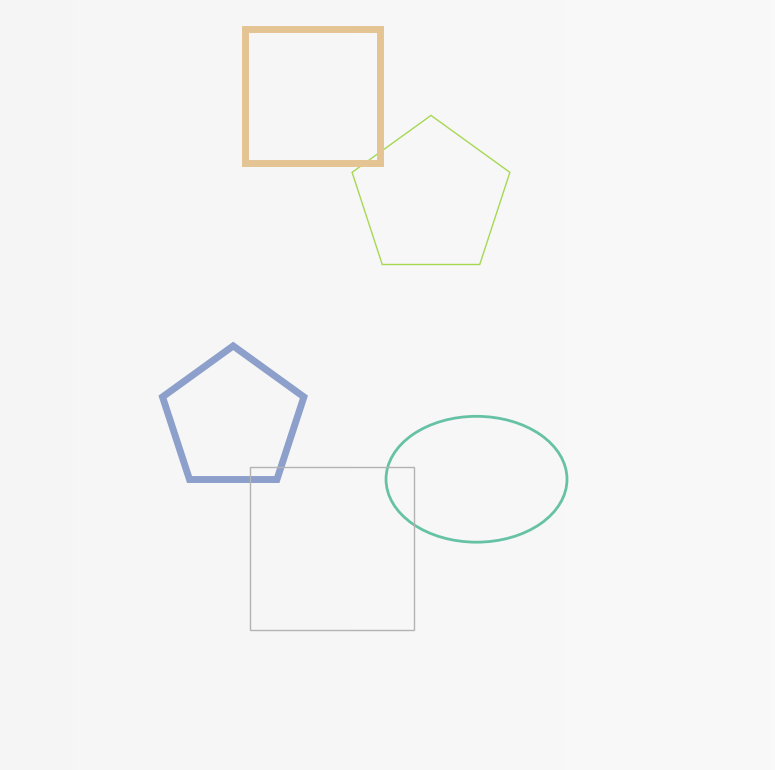[{"shape": "oval", "thickness": 1, "radius": 0.58, "center": [0.615, 0.378]}, {"shape": "pentagon", "thickness": 2.5, "radius": 0.48, "center": [0.301, 0.455]}, {"shape": "pentagon", "thickness": 0.5, "radius": 0.54, "center": [0.556, 0.743]}, {"shape": "square", "thickness": 2.5, "radius": 0.43, "center": [0.404, 0.875]}, {"shape": "square", "thickness": 0.5, "radius": 0.53, "center": [0.429, 0.288]}]